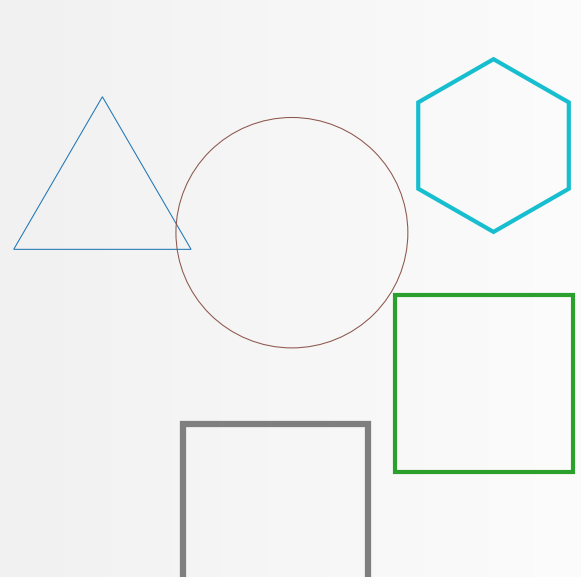[{"shape": "triangle", "thickness": 0.5, "radius": 0.88, "center": [0.176, 0.655]}, {"shape": "square", "thickness": 2, "radius": 0.77, "center": [0.833, 0.335]}, {"shape": "circle", "thickness": 0.5, "radius": 1.0, "center": [0.502, 0.596]}, {"shape": "square", "thickness": 3, "radius": 0.8, "center": [0.474, 0.105]}, {"shape": "hexagon", "thickness": 2, "radius": 0.75, "center": [0.849, 0.747]}]